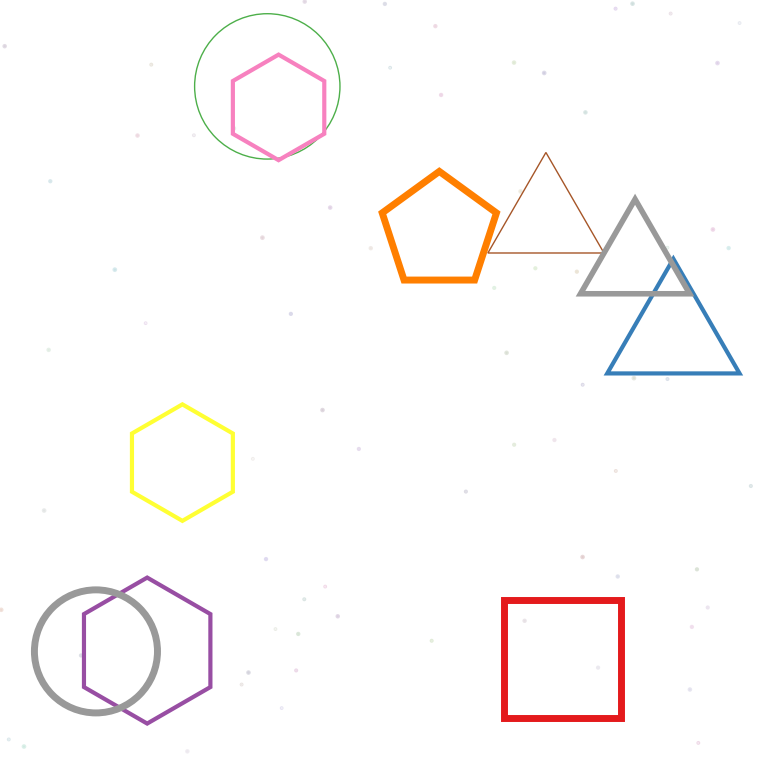[{"shape": "square", "thickness": 2.5, "radius": 0.38, "center": [0.731, 0.144]}, {"shape": "triangle", "thickness": 1.5, "radius": 0.5, "center": [0.875, 0.565]}, {"shape": "circle", "thickness": 0.5, "radius": 0.47, "center": [0.347, 0.888]}, {"shape": "hexagon", "thickness": 1.5, "radius": 0.47, "center": [0.191, 0.155]}, {"shape": "pentagon", "thickness": 2.5, "radius": 0.39, "center": [0.571, 0.699]}, {"shape": "hexagon", "thickness": 1.5, "radius": 0.38, "center": [0.237, 0.399]}, {"shape": "triangle", "thickness": 0.5, "radius": 0.44, "center": [0.709, 0.715]}, {"shape": "hexagon", "thickness": 1.5, "radius": 0.34, "center": [0.362, 0.861]}, {"shape": "circle", "thickness": 2.5, "radius": 0.4, "center": [0.125, 0.154]}, {"shape": "triangle", "thickness": 2, "radius": 0.41, "center": [0.825, 0.659]}]